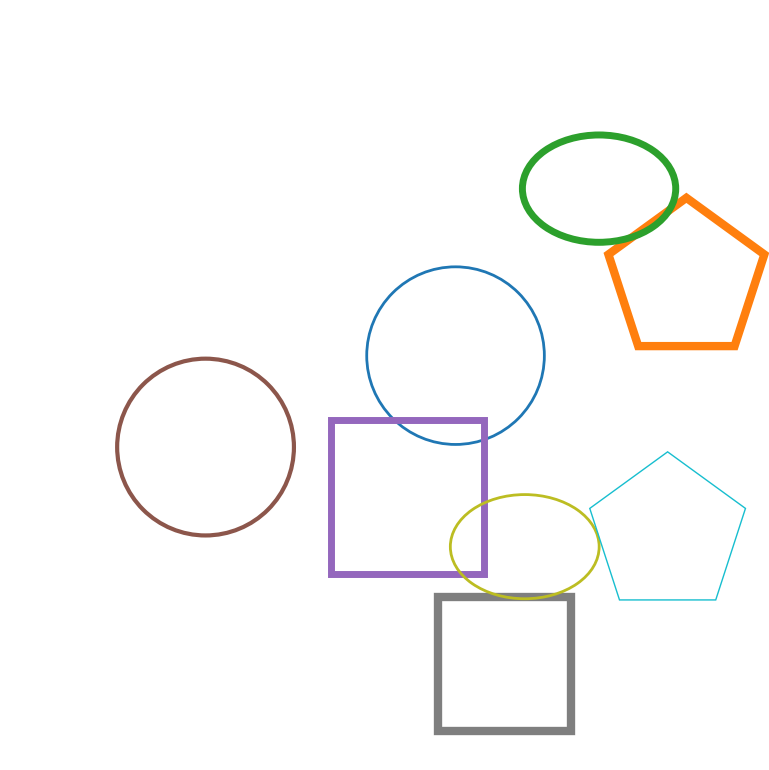[{"shape": "circle", "thickness": 1, "radius": 0.58, "center": [0.592, 0.538]}, {"shape": "pentagon", "thickness": 3, "radius": 0.53, "center": [0.891, 0.637]}, {"shape": "oval", "thickness": 2.5, "radius": 0.5, "center": [0.778, 0.755]}, {"shape": "square", "thickness": 2.5, "radius": 0.5, "center": [0.529, 0.355]}, {"shape": "circle", "thickness": 1.5, "radius": 0.57, "center": [0.267, 0.419]}, {"shape": "square", "thickness": 3, "radius": 0.43, "center": [0.655, 0.137]}, {"shape": "oval", "thickness": 1, "radius": 0.48, "center": [0.681, 0.29]}, {"shape": "pentagon", "thickness": 0.5, "radius": 0.53, "center": [0.867, 0.307]}]